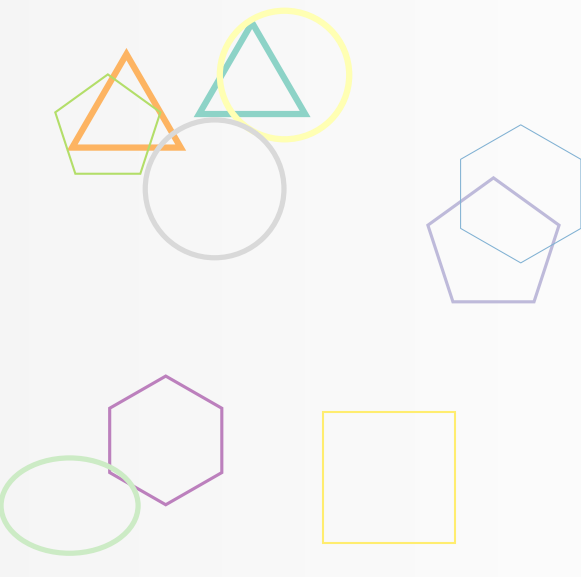[{"shape": "triangle", "thickness": 3, "radius": 0.53, "center": [0.434, 0.854]}, {"shape": "circle", "thickness": 3, "radius": 0.56, "center": [0.489, 0.869]}, {"shape": "pentagon", "thickness": 1.5, "radius": 0.59, "center": [0.849, 0.572]}, {"shape": "hexagon", "thickness": 0.5, "radius": 0.6, "center": [0.896, 0.663]}, {"shape": "triangle", "thickness": 3, "radius": 0.54, "center": [0.218, 0.797]}, {"shape": "pentagon", "thickness": 1, "radius": 0.48, "center": [0.186, 0.775]}, {"shape": "circle", "thickness": 2.5, "radius": 0.6, "center": [0.369, 0.672]}, {"shape": "hexagon", "thickness": 1.5, "radius": 0.56, "center": [0.285, 0.237]}, {"shape": "oval", "thickness": 2.5, "radius": 0.59, "center": [0.12, 0.124]}, {"shape": "square", "thickness": 1, "radius": 0.57, "center": [0.669, 0.173]}]